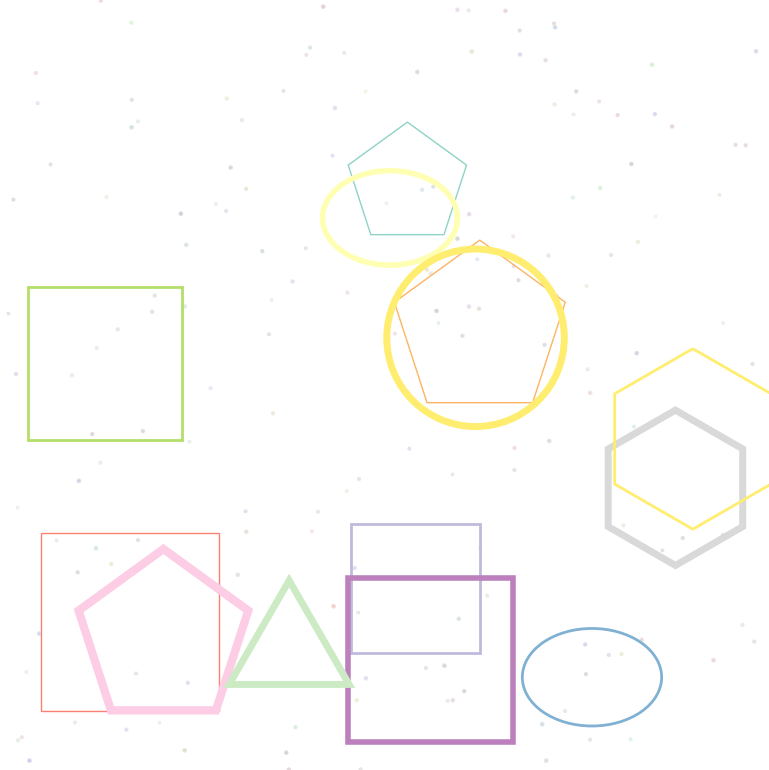[{"shape": "pentagon", "thickness": 0.5, "radius": 0.4, "center": [0.529, 0.761]}, {"shape": "oval", "thickness": 2, "radius": 0.44, "center": [0.506, 0.717]}, {"shape": "square", "thickness": 1, "radius": 0.42, "center": [0.539, 0.235]}, {"shape": "square", "thickness": 0.5, "radius": 0.58, "center": [0.169, 0.192]}, {"shape": "oval", "thickness": 1, "radius": 0.45, "center": [0.769, 0.12]}, {"shape": "pentagon", "thickness": 0.5, "radius": 0.58, "center": [0.623, 0.571]}, {"shape": "square", "thickness": 1, "radius": 0.5, "center": [0.137, 0.528]}, {"shape": "pentagon", "thickness": 3, "radius": 0.58, "center": [0.212, 0.171]}, {"shape": "hexagon", "thickness": 2.5, "radius": 0.5, "center": [0.877, 0.367]}, {"shape": "square", "thickness": 2, "radius": 0.53, "center": [0.559, 0.143]}, {"shape": "triangle", "thickness": 2.5, "radius": 0.45, "center": [0.376, 0.156]}, {"shape": "circle", "thickness": 2.5, "radius": 0.58, "center": [0.618, 0.561]}, {"shape": "hexagon", "thickness": 1, "radius": 0.59, "center": [0.9, 0.43]}]